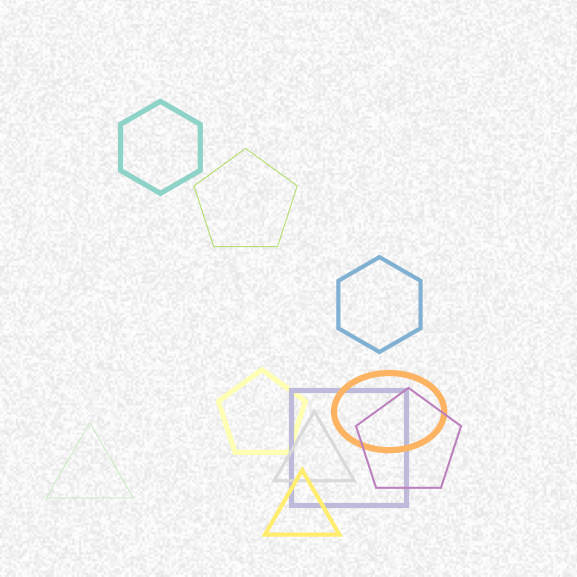[{"shape": "hexagon", "thickness": 2.5, "radius": 0.4, "center": [0.278, 0.744]}, {"shape": "pentagon", "thickness": 2.5, "radius": 0.4, "center": [0.453, 0.28]}, {"shape": "square", "thickness": 2.5, "radius": 0.5, "center": [0.603, 0.224]}, {"shape": "hexagon", "thickness": 2, "radius": 0.41, "center": [0.657, 0.472]}, {"shape": "oval", "thickness": 3, "radius": 0.48, "center": [0.674, 0.286]}, {"shape": "pentagon", "thickness": 0.5, "radius": 0.47, "center": [0.425, 0.648]}, {"shape": "triangle", "thickness": 1.5, "radius": 0.4, "center": [0.544, 0.207]}, {"shape": "pentagon", "thickness": 1, "radius": 0.48, "center": [0.707, 0.232]}, {"shape": "triangle", "thickness": 0.5, "radius": 0.43, "center": [0.155, 0.18]}, {"shape": "triangle", "thickness": 2, "radius": 0.37, "center": [0.523, 0.111]}]